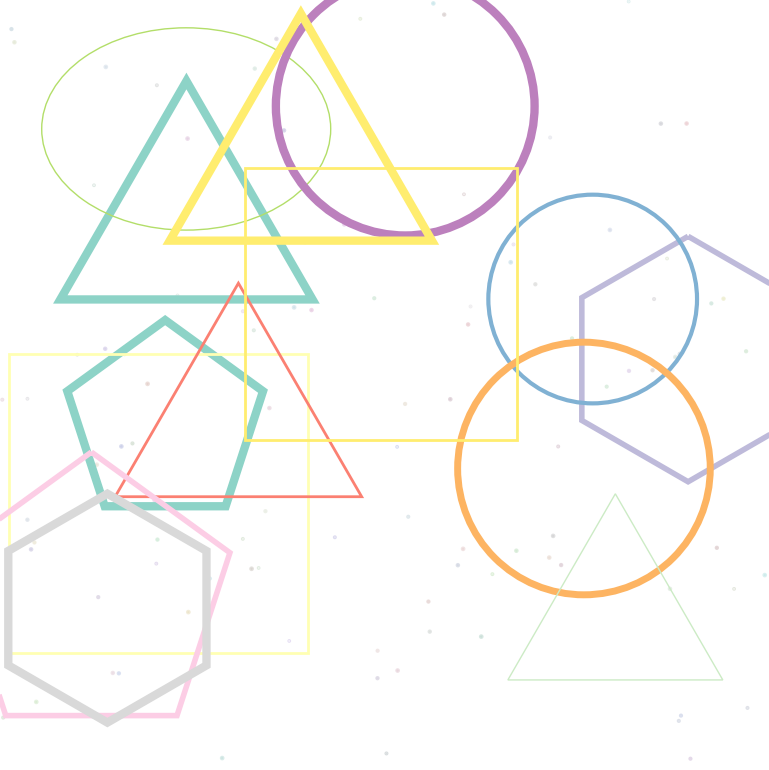[{"shape": "pentagon", "thickness": 3, "radius": 0.67, "center": [0.214, 0.451]}, {"shape": "triangle", "thickness": 3, "radius": 0.95, "center": [0.242, 0.706]}, {"shape": "square", "thickness": 1, "radius": 0.97, "center": [0.206, 0.346]}, {"shape": "hexagon", "thickness": 2, "radius": 0.8, "center": [0.894, 0.534]}, {"shape": "triangle", "thickness": 1, "radius": 0.92, "center": [0.31, 0.447]}, {"shape": "circle", "thickness": 1.5, "radius": 0.68, "center": [0.77, 0.612]}, {"shape": "circle", "thickness": 2.5, "radius": 0.82, "center": [0.758, 0.392]}, {"shape": "oval", "thickness": 0.5, "radius": 0.94, "center": [0.242, 0.833]}, {"shape": "pentagon", "thickness": 2, "radius": 0.95, "center": [0.119, 0.224]}, {"shape": "hexagon", "thickness": 3, "radius": 0.74, "center": [0.139, 0.21]}, {"shape": "circle", "thickness": 3, "radius": 0.84, "center": [0.526, 0.862]}, {"shape": "triangle", "thickness": 0.5, "radius": 0.81, "center": [0.799, 0.198]}, {"shape": "triangle", "thickness": 3, "radius": 0.98, "center": [0.391, 0.786]}, {"shape": "square", "thickness": 1, "radius": 0.88, "center": [0.495, 0.606]}]